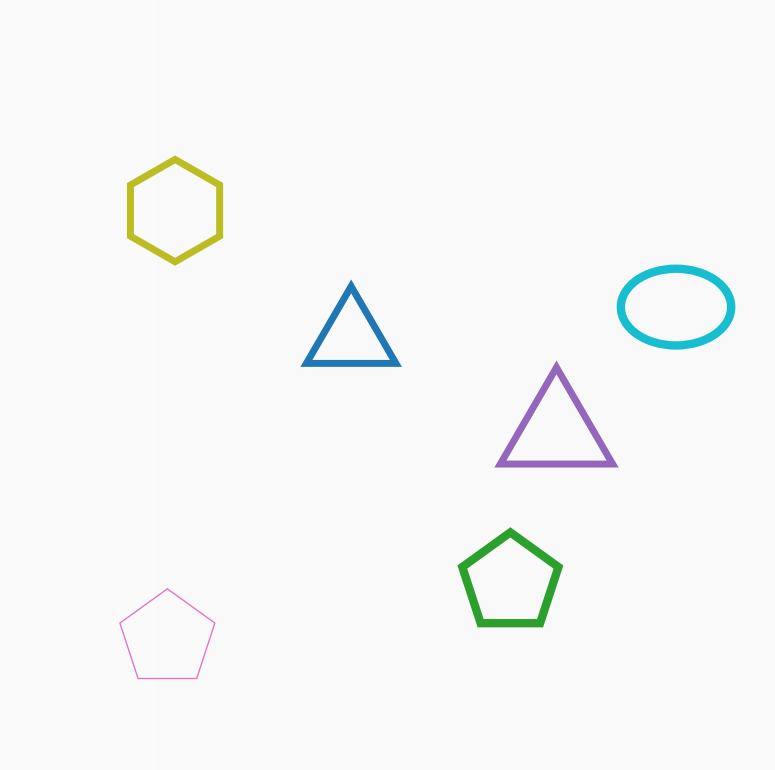[{"shape": "triangle", "thickness": 2.5, "radius": 0.33, "center": [0.453, 0.561]}, {"shape": "pentagon", "thickness": 3, "radius": 0.33, "center": [0.659, 0.243]}, {"shape": "triangle", "thickness": 2.5, "radius": 0.42, "center": [0.718, 0.439]}, {"shape": "pentagon", "thickness": 0.5, "radius": 0.32, "center": [0.216, 0.171]}, {"shape": "hexagon", "thickness": 2.5, "radius": 0.33, "center": [0.226, 0.726]}, {"shape": "oval", "thickness": 3, "radius": 0.36, "center": [0.872, 0.601]}]